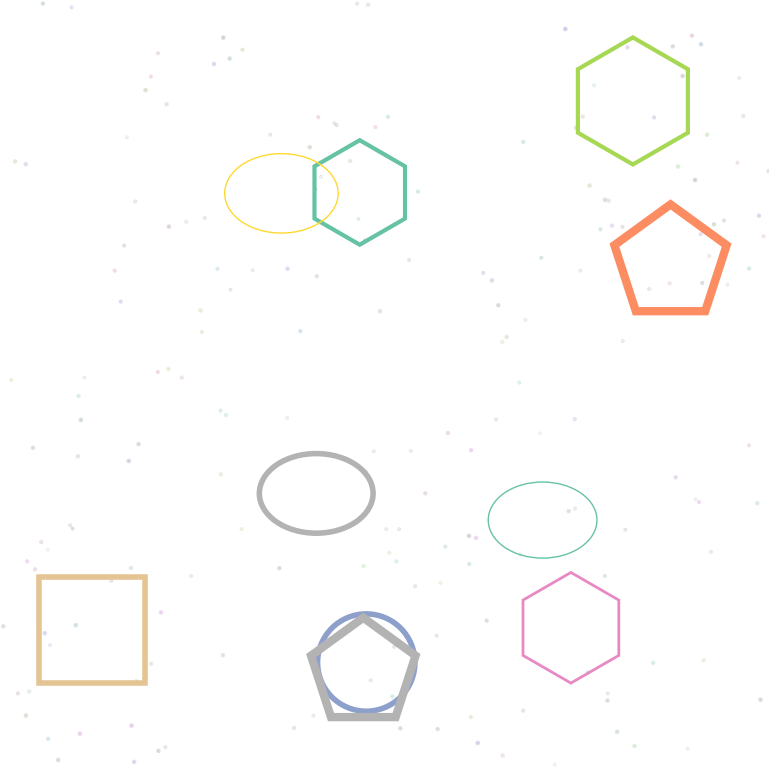[{"shape": "hexagon", "thickness": 1.5, "radius": 0.34, "center": [0.467, 0.75]}, {"shape": "oval", "thickness": 0.5, "radius": 0.35, "center": [0.705, 0.325]}, {"shape": "pentagon", "thickness": 3, "radius": 0.38, "center": [0.871, 0.658]}, {"shape": "circle", "thickness": 2, "radius": 0.32, "center": [0.476, 0.14]}, {"shape": "hexagon", "thickness": 1, "radius": 0.36, "center": [0.741, 0.185]}, {"shape": "hexagon", "thickness": 1.5, "radius": 0.41, "center": [0.822, 0.869]}, {"shape": "oval", "thickness": 0.5, "radius": 0.37, "center": [0.365, 0.749]}, {"shape": "square", "thickness": 2, "radius": 0.35, "center": [0.12, 0.182]}, {"shape": "pentagon", "thickness": 3, "radius": 0.36, "center": [0.472, 0.126]}, {"shape": "oval", "thickness": 2, "radius": 0.37, "center": [0.411, 0.359]}]